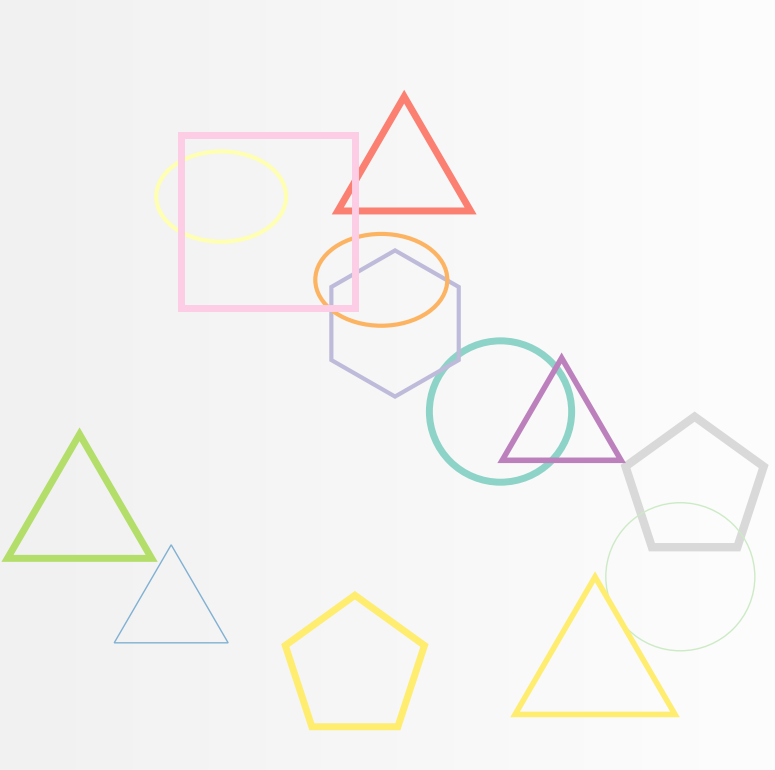[{"shape": "circle", "thickness": 2.5, "radius": 0.46, "center": [0.646, 0.466]}, {"shape": "oval", "thickness": 1.5, "radius": 0.42, "center": [0.285, 0.745]}, {"shape": "hexagon", "thickness": 1.5, "radius": 0.47, "center": [0.51, 0.58]}, {"shape": "triangle", "thickness": 2.5, "radius": 0.49, "center": [0.522, 0.776]}, {"shape": "triangle", "thickness": 0.5, "radius": 0.42, "center": [0.221, 0.208]}, {"shape": "oval", "thickness": 1.5, "radius": 0.43, "center": [0.492, 0.637]}, {"shape": "triangle", "thickness": 2.5, "radius": 0.54, "center": [0.103, 0.329]}, {"shape": "square", "thickness": 2.5, "radius": 0.56, "center": [0.345, 0.712]}, {"shape": "pentagon", "thickness": 3, "radius": 0.47, "center": [0.896, 0.365]}, {"shape": "triangle", "thickness": 2, "radius": 0.44, "center": [0.725, 0.446]}, {"shape": "circle", "thickness": 0.5, "radius": 0.48, "center": [0.878, 0.251]}, {"shape": "triangle", "thickness": 2, "radius": 0.6, "center": [0.768, 0.132]}, {"shape": "pentagon", "thickness": 2.5, "radius": 0.47, "center": [0.458, 0.133]}]